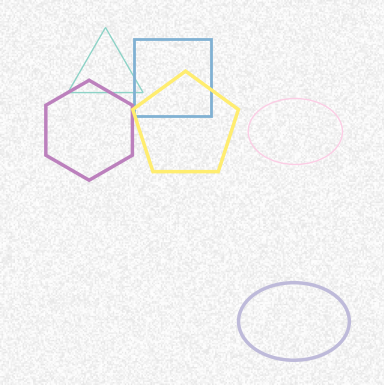[{"shape": "triangle", "thickness": 1, "radius": 0.56, "center": [0.274, 0.816]}, {"shape": "oval", "thickness": 2.5, "radius": 0.72, "center": [0.763, 0.165]}, {"shape": "square", "thickness": 2, "radius": 0.5, "center": [0.448, 0.798]}, {"shape": "oval", "thickness": 1, "radius": 0.61, "center": [0.767, 0.659]}, {"shape": "hexagon", "thickness": 2.5, "radius": 0.65, "center": [0.231, 0.662]}, {"shape": "pentagon", "thickness": 2.5, "radius": 0.72, "center": [0.482, 0.671]}]